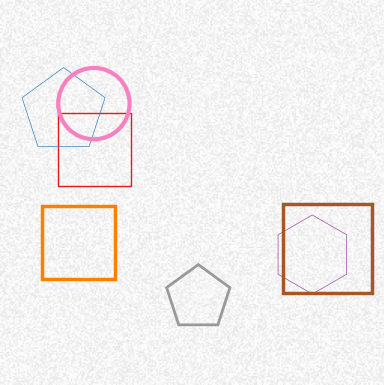[{"shape": "square", "thickness": 1, "radius": 0.47, "center": [0.247, 0.612]}, {"shape": "pentagon", "thickness": 0.5, "radius": 0.57, "center": [0.165, 0.711]}, {"shape": "hexagon", "thickness": 0.5, "radius": 0.51, "center": [0.811, 0.339]}, {"shape": "square", "thickness": 2.5, "radius": 0.47, "center": [0.204, 0.371]}, {"shape": "square", "thickness": 2.5, "radius": 0.58, "center": [0.85, 0.354]}, {"shape": "circle", "thickness": 3, "radius": 0.46, "center": [0.244, 0.731]}, {"shape": "pentagon", "thickness": 2, "radius": 0.43, "center": [0.515, 0.226]}]